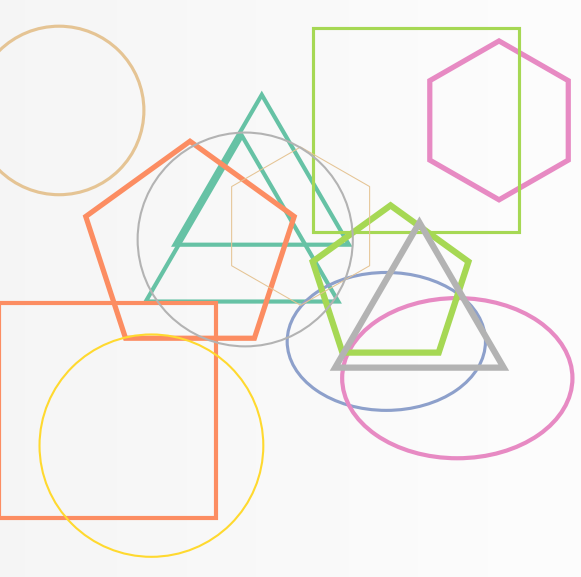[{"shape": "triangle", "thickness": 2, "radius": 0.87, "center": [0.45, 0.662]}, {"shape": "triangle", "thickness": 2, "radius": 0.96, "center": [0.416, 0.573]}, {"shape": "square", "thickness": 2, "radius": 0.93, "center": [0.185, 0.288]}, {"shape": "pentagon", "thickness": 2.5, "radius": 0.94, "center": [0.327, 0.566]}, {"shape": "oval", "thickness": 1.5, "radius": 0.85, "center": [0.665, 0.408]}, {"shape": "hexagon", "thickness": 2.5, "radius": 0.69, "center": [0.859, 0.791]}, {"shape": "oval", "thickness": 2, "radius": 0.99, "center": [0.787, 0.344]}, {"shape": "square", "thickness": 1.5, "radius": 0.89, "center": [0.716, 0.774]}, {"shape": "pentagon", "thickness": 3, "radius": 0.7, "center": [0.672, 0.503]}, {"shape": "circle", "thickness": 1, "radius": 0.96, "center": [0.261, 0.227]}, {"shape": "circle", "thickness": 1.5, "radius": 0.73, "center": [0.102, 0.808]}, {"shape": "hexagon", "thickness": 0.5, "radius": 0.69, "center": [0.517, 0.608]}, {"shape": "triangle", "thickness": 3, "radius": 0.84, "center": [0.722, 0.446]}, {"shape": "circle", "thickness": 1, "radius": 0.93, "center": [0.422, 0.584]}]